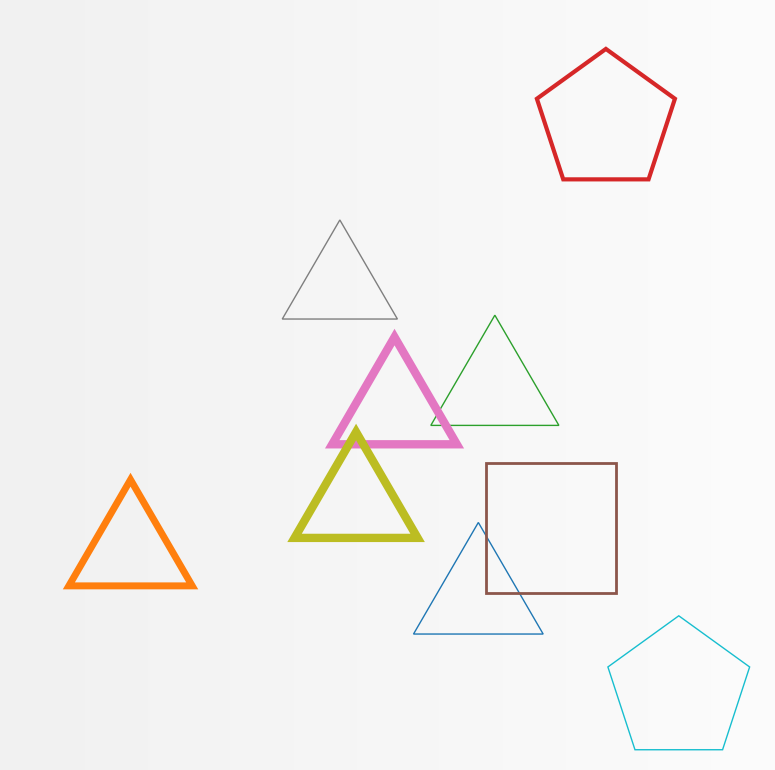[{"shape": "triangle", "thickness": 0.5, "radius": 0.48, "center": [0.617, 0.225]}, {"shape": "triangle", "thickness": 2.5, "radius": 0.46, "center": [0.168, 0.285]}, {"shape": "triangle", "thickness": 0.5, "radius": 0.48, "center": [0.639, 0.495]}, {"shape": "pentagon", "thickness": 1.5, "radius": 0.47, "center": [0.782, 0.843]}, {"shape": "square", "thickness": 1, "radius": 0.42, "center": [0.711, 0.314]}, {"shape": "triangle", "thickness": 3, "radius": 0.46, "center": [0.509, 0.469]}, {"shape": "triangle", "thickness": 0.5, "radius": 0.43, "center": [0.439, 0.629]}, {"shape": "triangle", "thickness": 3, "radius": 0.46, "center": [0.459, 0.347]}, {"shape": "pentagon", "thickness": 0.5, "radius": 0.48, "center": [0.876, 0.104]}]